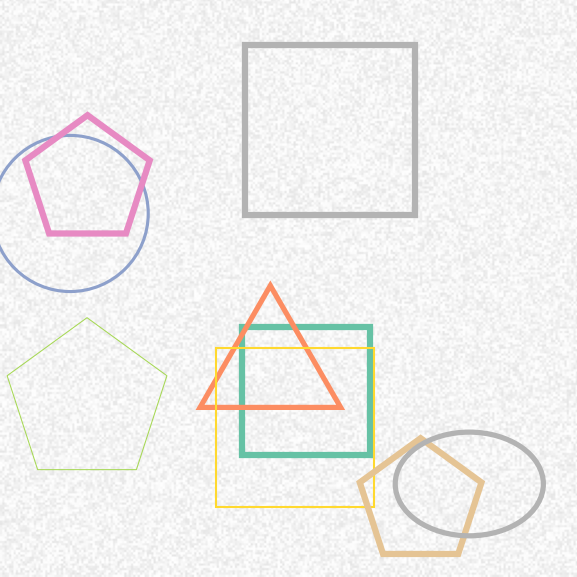[{"shape": "square", "thickness": 3, "radius": 0.56, "center": [0.53, 0.322]}, {"shape": "triangle", "thickness": 2.5, "radius": 0.7, "center": [0.468, 0.364]}, {"shape": "circle", "thickness": 1.5, "radius": 0.68, "center": [0.122, 0.629]}, {"shape": "pentagon", "thickness": 3, "radius": 0.57, "center": [0.152, 0.686]}, {"shape": "pentagon", "thickness": 0.5, "radius": 0.73, "center": [0.151, 0.304]}, {"shape": "square", "thickness": 1, "radius": 0.68, "center": [0.51, 0.259]}, {"shape": "pentagon", "thickness": 3, "radius": 0.55, "center": [0.728, 0.13]}, {"shape": "oval", "thickness": 2.5, "radius": 0.64, "center": [0.813, 0.161]}, {"shape": "square", "thickness": 3, "radius": 0.74, "center": [0.572, 0.773]}]